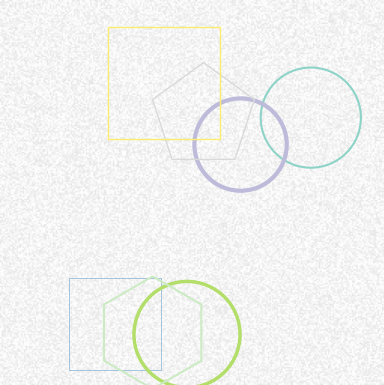[{"shape": "circle", "thickness": 1.5, "radius": 0.65, "center": [0.807, 0.694]}, {"shape": "circle", "thickness": 3, "radius": 0.6, "center": [0.625, 0.624]}, {"shape": "square", "thickness": 0.5, "radius": 0.6, "center": [0.299, 0.159]}, {"shape": "circle", "thickness": 2.5, "radius": 0.69, "center": [0.486, 0.131]}, {"shape": "pentagon", "thickness": 1, "radius": 0.7, "center": [0.529, 0.698]}, {"shape": "hexagon", "thickness": 1.5, "radius": 0.73, "center": [0.396, 0.136]}, {"shape": "square", "thickness": 1, "radius": 0.73, "center": [0.426, 0.784]}]